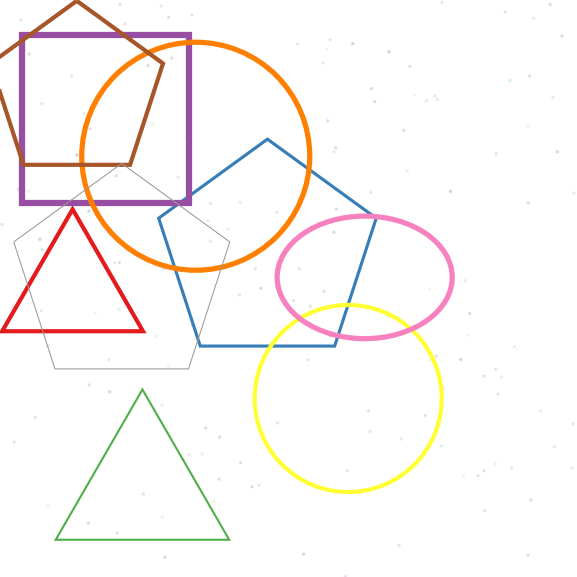[{"shape": "triangle", "thickness": 2, "radius": 0.7, "center": [0.126, 0.496]}, {"shape": "pentagon", "thickness": 1.5, "radius": 0.99, "center": [0.463, 0.56]}, {"shape": "triangle", "thickness": 1, "radius": 0.87, "center": [0.247, 0.151]}, {"shape": "square", "thickness": 3, "radius": 0.73, "center": [0.183, 0.793]}, {"shape": "circle", "thickness": 2.5, "radius": 0.99, "center": [0.339, 0.729]}, {"shape": "circle", "thickness": 2, "radius": 0.81, "center": [0.603, 0.309]}, {"shape": "pentagon", "thickness": 2, "radius": 0.78, "center": [0.133, 0.841]}, {"shape": "oval", "thickness": 2.5, "radius": 0.76, "center": [0.631, 0.519]}, {"shape": "pentagon", "thickness": 0.5, "radius": 0.98, "center": [0.211, 0.519]}]